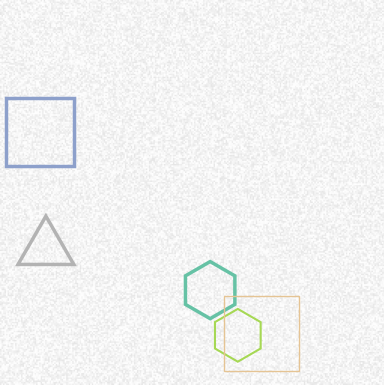[{"shape": "hexagon", "thickness": 2.5, "radius": 0.37, "center": [0.546, 0.246]}, {"shape": "square", "thickness": 2.5, "radius": 0.44, "center": [0.104, 0.658]}, {"shape": "hexagon", "thickness": 1.5, "radius": 0.34, "center": [0.618, 0.129]}, {"shape": "square", "thickness": 1, "radius": 0.49, "center": [0.679, 0.133]}, {"shape": "triangle", "thickness": 2.5, "radius": 0.42, "center": [0.119, 0.355]}]